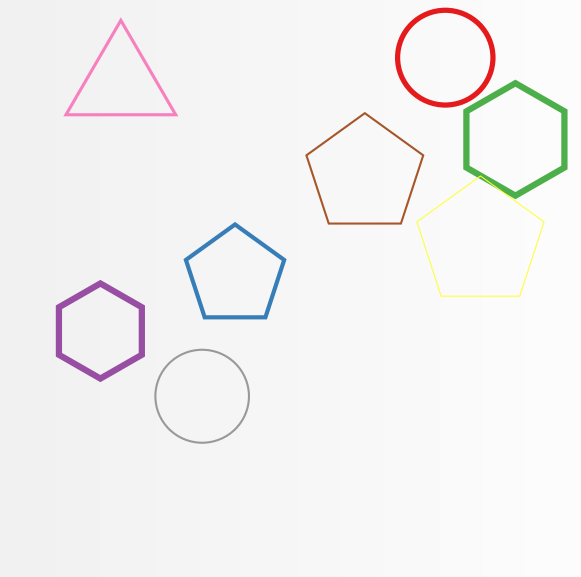[{"shape": "circle", "thickness": 2.5, "radius": 0.41, "center": [0.766, 0.899]}, {"shape": "pentagon", "thickness": 2, "radius": 0.44, "center": [0.404, 0.522]}, {"shape": "hexagon", "thickness": 3, "radius": 0.49, "center": [0.887, 0.758]}, {"shape": "hexagon", "thickness": 3, "radius": 0.41, "center": [0.173, 0.426]}, {"shape": "pentagon", "thickness": 0.5, "radius": 0.58, "center": [0.827, 0.579]}, {"shape": "pentagon", "thickness": 1, "radius": 0.53, "center": [0.628, 0.698]}, {"shape": "triangle", "thickness": 1.5, "radius": 0.54, "center": [0.208, 0.855]}, {"shape": "circle", "thickness": 1, "radius": 0.4, "center": [0.348, 0.313]}]